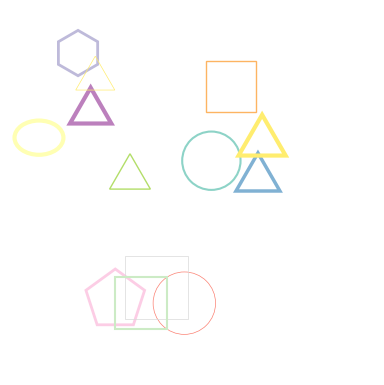[{"shape": "circle", "thickness": 1.5, "radius": 0.38, "center": [0.549, 0.583]}, {"shape": "oval", "thickness": 3, "radius": 0.32, "center": [0.101, 0.642]}, {"shape": "hexagon", "thickness": 2, "radius": 0.29, "center": [0.203, 0.862]}, {"shape": "circle", "thickness": 0.5, "radius": 0.41, "center": [0.479, 0.213]}, {"shape": "triangle", "thickness": 2.5, "radius": 0.33, "center": [0.67, 0.537]}, {"shape": "square", "thickness": 1, "radius": 0.33, "center": [0.6, 0.776]}, {"shape": "triangle", "thickness": 1, "radius": 0.31, "center": [0.338, 0.539]}, {"shape": "pentagon", "thickness": 2, "radius": 0.4, "center": [0.299, 0.221]}, {"shape": "square", "thickness": 0.5, "radius": 0.41, "center": [0.407, 0.253]}, {"shape": "triangle", "thickness": 3, "radius": 0.31, "center": [0.235, 0.71]}, {"shape": "square", "thickness": 1.5, "radius": 0.34, "center": [0.367, 0.213]}, {"shape": "triangle", "thickness": 3, "radius": 0.35, "center": [0.681, 0.631]}, {"shape": "triangle", "thickness": 0.5, "radius": 0.29, "center": [0.247, 0.795]}]